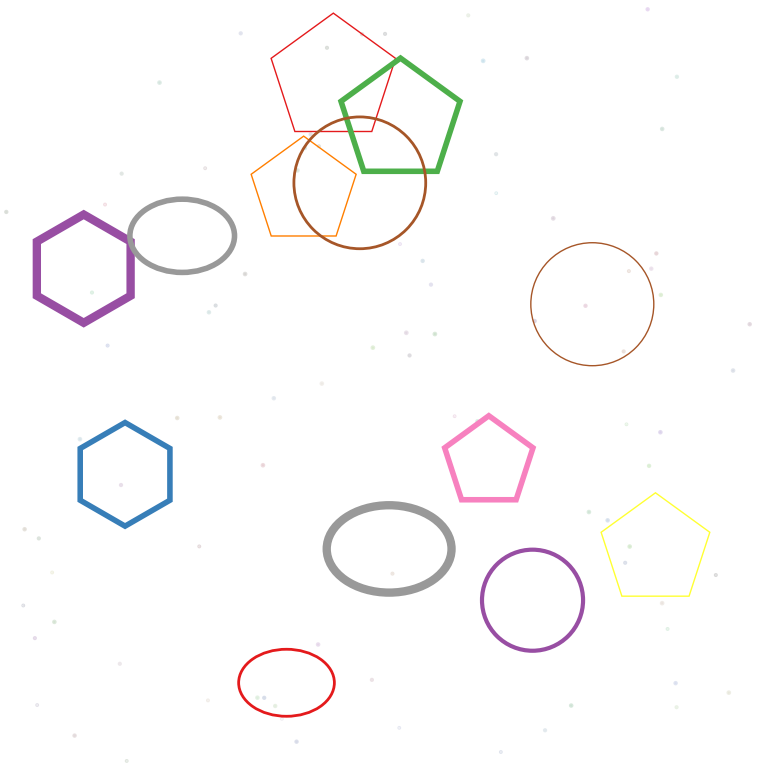[{"shape": "oval", "thickness": 1, "radius": 0.31, "center": [0.372, 0.113]}, {"shape": "pentagon", "thickness": 0.5, "radius": 0.42, "center": [0.433, 0.898]}, {"shape": "hexagon", "thickness": 2, "radius": 0.34, "center": [0.162, 0.384]}, {"shape": "pentagon", "thickness": 2, "radius": 0.41, "center": [0.52, 0.843]}, {"shape": "circle", "thickness": 1.5, "radius": 0.33, "center": [0.692, 0.221]}, {"shape": "hexagon", "thickness": 3, "radius": 0.35, "center": [0.109, 0.651]}, {"shape": "pentagon", "thickness": 0.5, "radius": 0.36, "center": [0.394, 0.752]}, {"shape": "pentagon", "thickness": 0.5, "radius": 0.37, "center": [0.851, 0.286]}, {"shape": "circle", "thickness": 1, "radius": 0.43, "center": [0.467, 0.763]}, {"shape": "circle", "thickness": 0.5, "radius": 0.4, "center": [0.769, 0.605]}, {"shape": "pentagon", "thickness": 2, "radius": 0.3, "center": [0.635, 0.4]}, {"shape": "oval", "thickness": 3, "radius": 0.41, "center": [0.505, 0.287]}, {"shape": "oval", "thickness": 2, "radius": 0.34, "center": [0.237, 0.694]}]